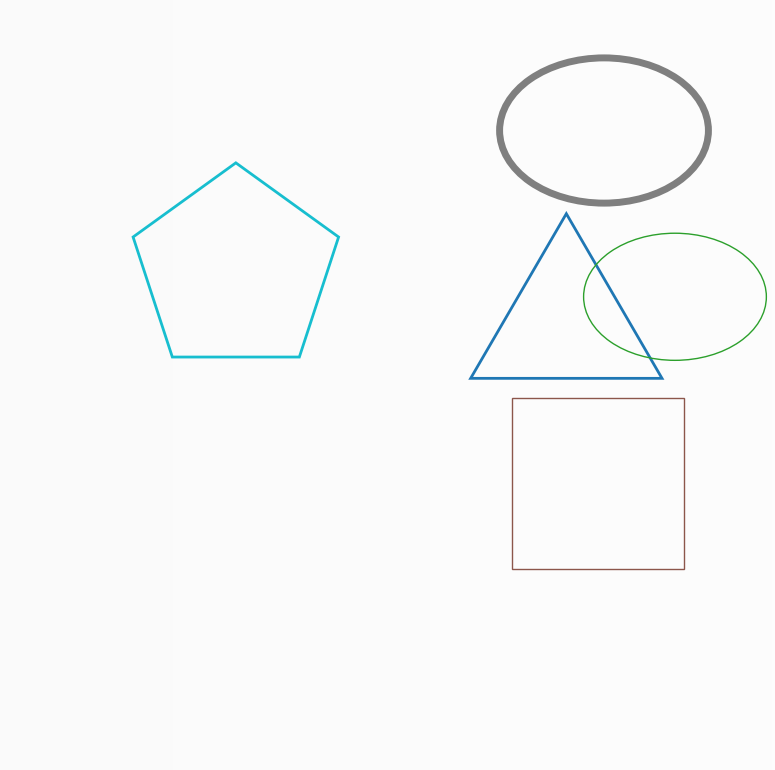[{"shape": "triangle", "thickness": 1, "radius": 0.71, "center": [0.731, 0.58]}, {"shape": "oval", "thickness": 0.5, "radius": 0.59, "center": [0.871, 0.615]}, {"shape": "square", "thickness": 0.5, "radius": 0.55, "center": [0.772, 0.372]}, {"shape": "oval", "thickness": 2.5, "radius": 0.67, "center": [0.779, 0.831]}, {"shape": "pentagon", "thickness": 1, "radius": 0.7, "center": [0.304, 0.649]}]